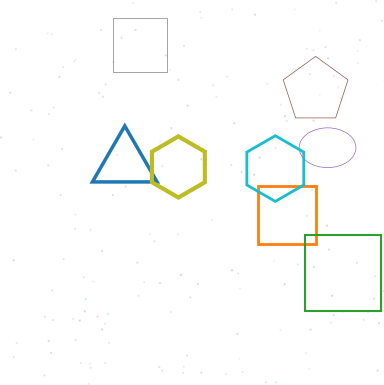[{"shape": "triangle", "thickness": 2.5, "radius": 0.48, "center": [0.324, 0.576]}, {"shape": "square", "thickness": 2, "radius": 0.38, "center": [0.746, 0.441]}, {"shape": "square", "thickness": 1.5, "radius": 0.5, "center": [0.891, 0.29]}, {"shape": "oval", "thickness": 0.5, "radius": 0.37, "center": [0.851, 0.616]}, {"shape": "pentagon", "thickness": 0.5, "radius": 0.44, "center": [0.82, 0.765]}, {"shape": "square", "thickness": 0.5, "radius": 0.35, "center": [0.363, 0.883]}, {"shape": "hexagon", "thickness": 3, "radius": 0.4, "center": [0.463, 0.566]}, {"shape": "hexagon", "thickness": 2, "radius": 0.43, "center": [0.715, 0.562]}]